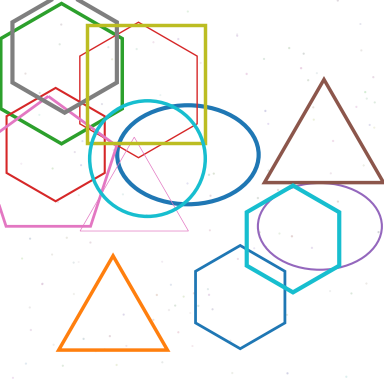[{"shape": "hexagon", "thickness": 2, "radius": 0.67, "center": [0.624, 0.228]}, {"shape": "oval", "thickness": 3, "radius": 0.92, "center": [0.488, 0.598]}, {"shape": "triangle", "thickness": 2.5, "radius": 0.82, "center": [0.294, 0.172]}, {"shape": "hexagon", "thickness": 2.5, "radius": 0.91, "center": [0.16, 0.809]}, {"shape": "hexagon", "thickness": 1, "radius": 0.88, "center": [0.36, 0.766]}, {"shape": "hexagon", "thickness": 1.5, "radius": 0.74, "center": [0.145, 0.624]}, {"shape": "oval", "thickness": 1.5, "radius": 0.81, "center": [0.831, 0.412]}, {"shape": "triangle", "thickness": 2.5, "radius": 0.89, "center": [0.842, 0.615]}, {"shape": "pentagon", "thickness": 2, "radius": 0.93, "center": [0.125, 0.563]}, {"shape": "triangle", "thickness": 0.5, "radius": 0.81, "center": [0.349, 0.481]}, {"shape": "hexagon", "thickness": 3, "radius": 0.78, "center": [0.168, 0.864]}, {"shape": "square", "thickness": 2.5, "radius": 0.77, "center": [0.379, 0.781]}, {"shape": "hexagon", "thickness": 3, "radius": 0.69, "center": [0.761, 0.379]}, {"shape": "circle", "thickness": 2.5, "radius": 0.75, "center": [0.383, 0.588]}]